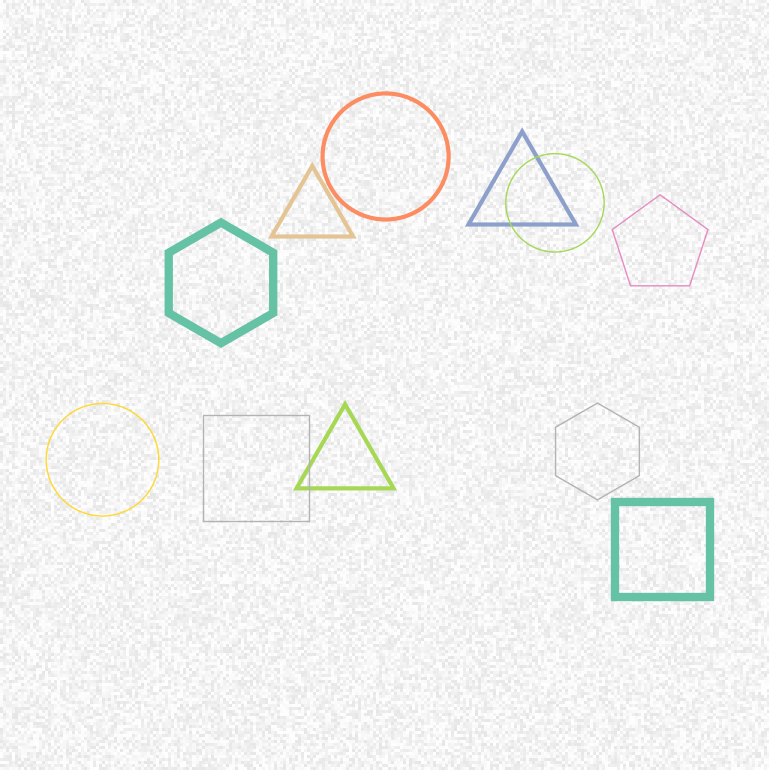[{"shape": "square", "thickness": 3, "radius": 0.31, "center": [0.86, 0.287]}, {"shape": "hexagon", "thickness": 3, "radius": 0.39, "center": [0.287, 0.633]}, {"shape": "circle", "thickness": 1.5, "radius": 0.41, "center": [0.501, 0.797]}, {"shape": "triangle", "thickness": 1.5, "radius": 0.4, "center": [0.678, 0.749]}, {"shape": "pentagon", "thickness": 0.5, "radius": 0.33, "center": [0.857, 0.682]}, {"shape": "circle", "thickness": 0.5, "radius": 0.32, "center": [0.721, 0.737]}, {"shape": "triangle", "thickness": 1.5, "radius": 0.36, "center": [0.448, 0.402]}, {"shape": "circle", "thickness": 0.5, "radius": 0.37, "center": [0.133, 0.403]}, {"shape": "triangle", "thickness": 1.5, "radius": 0.31, "center": [0.406, 0.723]}, {"shape": "square", "thickness": 0.5, "radius": 0.34, "center": [0.332, 0.393]}, {"shape": "hexagon", "thickness": 0.5, "radius": 0.31, "center": [0.776, 0.414]}]